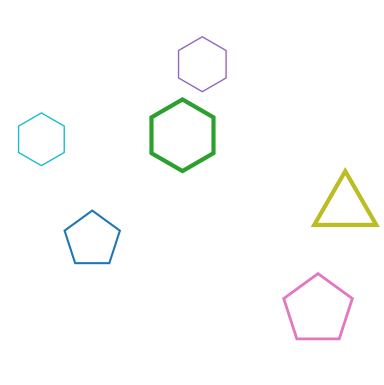[{"shape": "pentagon", "thickness": 1.5, "radius": 0.38, "center": [0.24, 0.378]}, {"shape": "hexagon", "thickness": 3, "radius": 0.47, "center": [0.474, 0.649]}, {"shape": "hexagon", "thickness": 1, "radius": 0.36, "center": [0.526, 0.833]}, {"shape": "pentagon", "thickness": 2, "radius": 0.47, "center": [0.826, 0.196]}, {"shape": "triangle", "thickness": 3, "radius": 0.46, "center": [0.897, 0.462]}, {"shape": "hexagon", "thickness": 1, "radius": 0.34, "center": [0.108, 0.638]}]